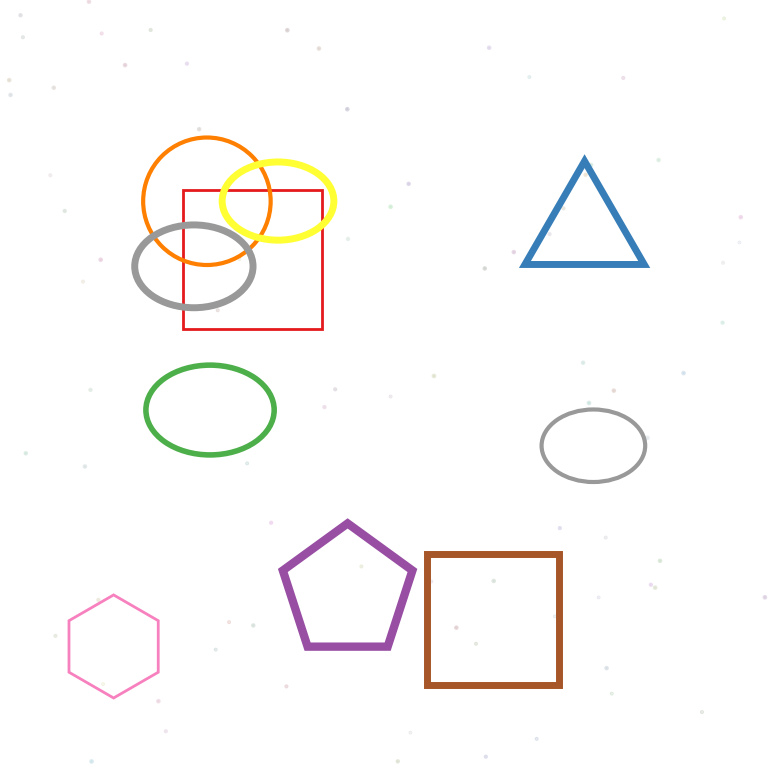[{"shape": "square", "thickness": 1, "radius": 0.45, "center": [0.328, 0.663]}, {"shape": "triangle", "thickness": 2.5, "radius": 0.45, "center": [0.759, 0.701]}, {"shape": "oval", "thickness": 2, "radius": 0.42, "center": [0.273, 0.468]}, {"shape": "pentagon", "thickness": 3, "radius": 0.44, "center": [0.451, 0.232]}, {"shape": "circle", "thickness": 1.5, "radius": 0.41, "center": [0.269, 0.739]}, {"shape": "oval", "thickness": 2.5, "radius": 0.36, "center": [0.361, 0.739]}, {"shape": "square", "thickness": 2.5, "radius": 0.43, "center": [0.64, 0.195]}, {"shape": "hexagon", "thickness": 1, "radius": 0.33, "center": [0.148, 0.16]}, {"shape": "oval", "thickness": 2.5, "radius": 0.38, "center": [0.252, 0.654]}, {"shape": "oval", "thickness": 1.5, "radius": 0.34, "center": [0.771, 0.421]}]